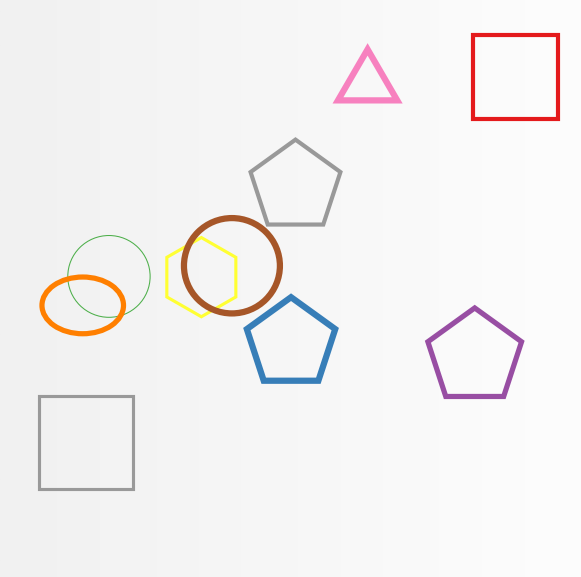[{"shape": "square", "thickness": 2, "radius": 0.36, "center": [0.887, 0.865]}, {"shape": "pentagon", "thickness": 3, "radius": 0.4, "center": [0.501, 0.405]}, {"shape": "circle", "thickness": 0.5, "radius": 0.35, "center": [0.187, 0.52]}, {"shape": "pentagon", "thickness": 2.5, "radius": 0.42, "center": [0.817, 0.381]}, {"shape": "oval", "thickness": 2.5, "radius": 0.35, "center": [0.142, 0.47]}, {"shape": "hexagon", "thickness": 1.5, "radius": 0.34, "center": [0.346, 0.519]}, {"shape": "circle", "thickness": 3, "radius": 0.41, "center": [0.399, 0.539]}, {"shape": "triangle", "thickness": 3, "radius": 0.29, "center": [0.632, 0.855]}, {"shape": "pentagon", "thickness": 2, "radius": 0.41, "center": [0.508, 0.676]}, {"shape": "square", "thickness": 1.5, "radius": 0.4, "center": [0.148, 0.234]}]